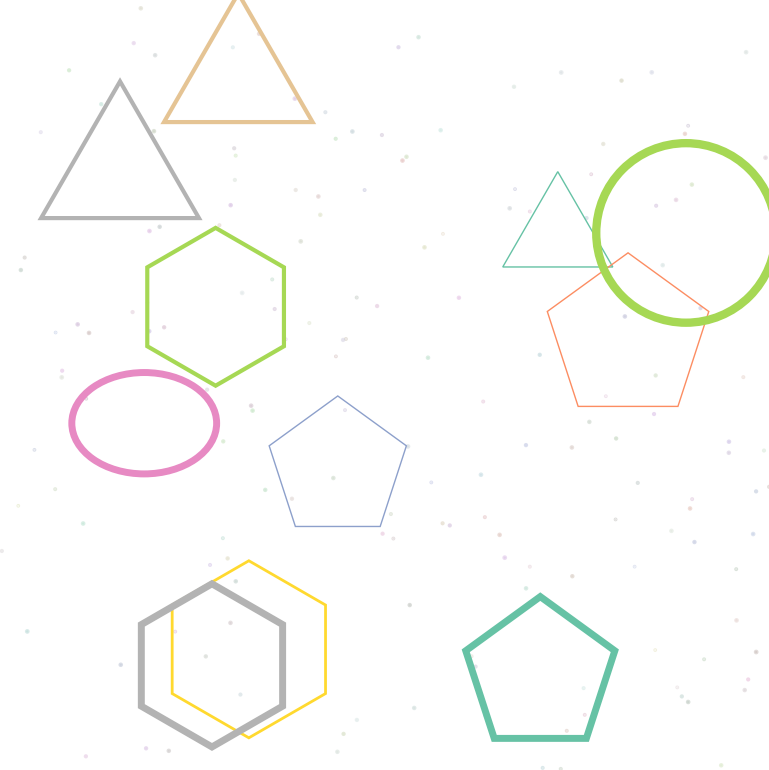[{"shape": "pentagon", "thickness": 2.5, "radius": 0.51, "center": [0.702, 0.123]}, {"shape": "triangle", "thickness": 0.5, "radius": 0.41, "center": [0.724, 0.695]}, {"shape": "pentagon", "thickness": 0.5, "radius": 0.55, "center": [0.816, 0.561]}, {"shape": "pentagon", "thickness": 0.5, "radius": 0.47, "center": [0.439, 0.392]}, {"shape": "oval", "thickness": 2.5, "radius": 0.47, "center": [0.187, 0.45]}, {"shape": "hexagon", "thickness": 1.5, "radius": 0.51, "center": [0.28, 0.602]}, {"shape": "circle", "thickness": 3, "radius": 0.58, "center": [0.891, 0.697]}, {"shape": "hexagon", "thickness": 1, "radius": 0.57, "center": [0.323, 0.157]}, {"shape": "triangle", "thickness": 1.5, "radius": 0.56, "center": [0.309, 0.897]}, {"shape": "hexagon", "thickness": 2.5, "radius": 0.53, "center": [0.275, 0.136]}, {"shape": "triangle", "thickness": 1.5, "radius": 0.59, "center": [0.156, 0.776]}]